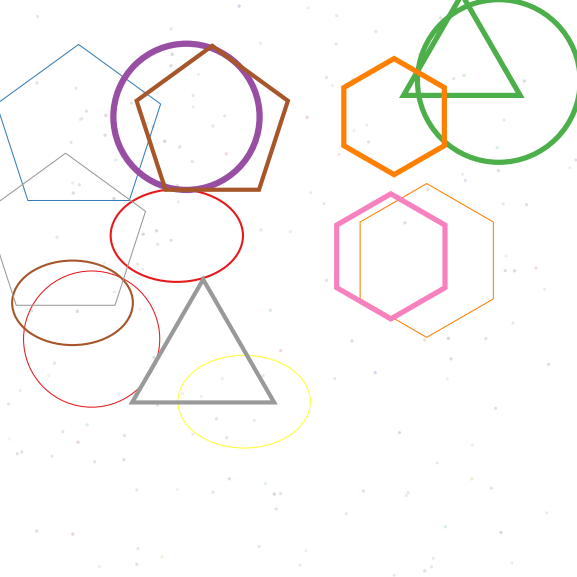[{"shape": "circle", "thickness": 0.5, "radius": 0.59, "center": [0.159, 0.412]}, {"shape": "oval", "thickness": 1, "radius": 0.57, "center": [0.306, 0.591]}, {"shape": "pentagon", "thickness": 0.5, "radius": 0.75, "center": [0.136, 0.773]}, {"shape": "triangle", "thickness": 2.5, "radius": 0.58, "center": [0.8, 0.892]}, {"shape": "circle", "thickness": 2.5, "radius": 0.7, "center": [0.864, 0.859]}, {"shape": "circle", "thickness": 3, "radius": 0.63, "center": [0.323, 0.797]}, {"shape": "hexagon", "thickness": 2.5, "radius": 0.5, "center": [0.682, 0.797]}, {"shape": "hexagon", "thickness": 0.5, "radius": 0.67, "center": [0.739, 0.548]}, {"shape": "oval", "thickness": 0.5, "radius": 0.57, "center": [0.423, 0.304]}, {"shape": "oval", "thickness": 1, "radius": 0.52, "center": [0.126, 0.475]}, {"shape": "pentagon", "thickness": 2, "radius": 0.69, "center": [0.368, 0.782]}, {"shape": "hexagon", "thickness": 2.5, "radius": 0.54, "center": [0.677, 0.555]}, {"shape": "pentagon", "thickness": 0.5, "radius": 0.73, "center": [0.114, 0.588]}, {"shape": "triangle", "thickness": 2, "radius": 0.71, "center": [0.352, 0.373]}]